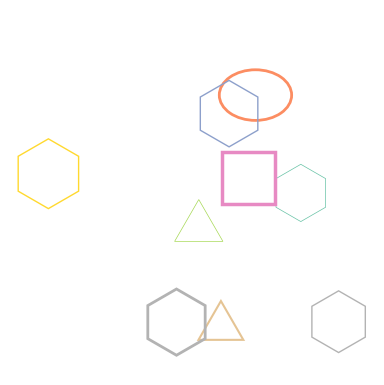[{"shape": "hexagon", "thickness": 0.5, "radius": 0.37, "center": [0.781, 0.499]}, {"shape": "oval", "thickness": 2, "radius": 0.47, "center": [0.664, 0.753]}, {"shape": "hexagon", "thickness": 1, "radius": 0.43, "center": [0.595, 0.705]}, {"shape": "square", "thickness": 2.5, "radius": 0.34, "center": [0.645, 0.538]}, {"shape": "triangle", "thickness": 0.5, "radius": 0.36, "center": [0.516, 0.409]}, {"shape": "hexagon", "thickness": 1, "radius": 0.45, "center": [0.126, 0.549]}, {"shape": "triangle", "thickness": 1.5, "radius": 0.34, "center": [0.574, 0.151]}, {"shape": "hexagon", "thickness": 2, "radius": 0.43, "center": [0.458, 0.163]}, {"shape": "hexagon", "thickness": 1, "radius": 0.4, "center": [0.879, 0.164]}]